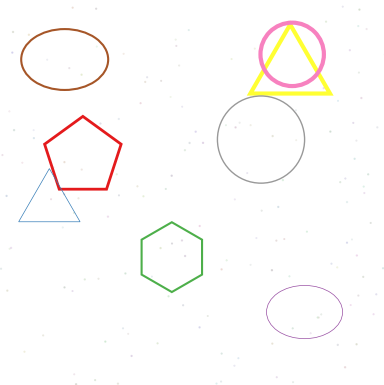[{"shape": "pentagon", "thickness": 2, "radius": 0.52, "center": [0.215, 0.593]}, {"shape": "triangle", "thickness": 0.5, "radius": 0.46, "center": [0.128, 0.47]}, {"shape": "hexagon", "thickness": 1.5, "radius": 0.45, "center": [0.446, 0.332]}, {"shape": "oval", "thickness": 0.5, "radius": 0.49, "center": [0.791, 0.189]}, {"shape": "triangle", "thickness": 3, "radius": 0.6, "center": [0.754, 0.817]}, {"shape": "oval", "thickness": 1.5, "radius": 0.56, "center": [0.168, 0.845]}, {"shape": "circle", "thickness": 3, "radius": 0.41, "center": [0.759, 0.859]}, {"shape": "circle", "thickness": 1, "radius": 0.57, "center": [0.678, 0.637]}]